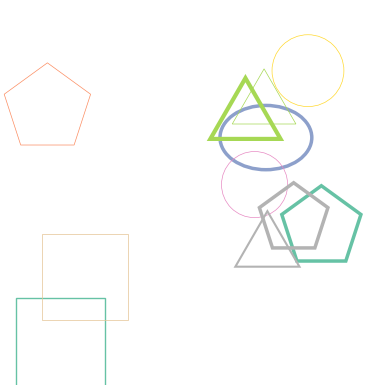[{"shape": "square", "thickness": 1, "radius": 0.58, "center": [0.157, 0.109]}, {"shape": "pentagon", "thickness": 2.5, "radius": 0.54, "center": [0.835, 0.409]}, {"shape": "pentagon", "thickness": 0.5, "radius": 0.59, "center": [0.123, 0.719]}, {"shape": "oval", "thickness": 2.5, "radius": 0.6, "center": [0.691, 0.643]}, {"shape": "circle", "thickness": 0.5, "radius": 0.43, "center": [0.661, 0.521]}, {"shape": "triangle", "thickness": 0.5, "radius": 0.48, "center": [0.686, 0.726]}, {"shape": "triangle", "thickness": 3, "radius": 0.53, "center": [0.638, 0.692]}, {"shape": "circle", "thickness": 0.5, "radius": 0.47, "center": [0.8, 0.816]}, {"shape": "square", "thickness": 0.5, "radius": 0.56, "center": [0.221, 0.281]}, {"shape": "pentagon", "thickness": 2.5, "radius": 0.47, "center": [0.763, 0.432]}, {"shape": "triangle", "thickness": 1.5, "radius": 0.48, "center": [0.695, 0.355]}]